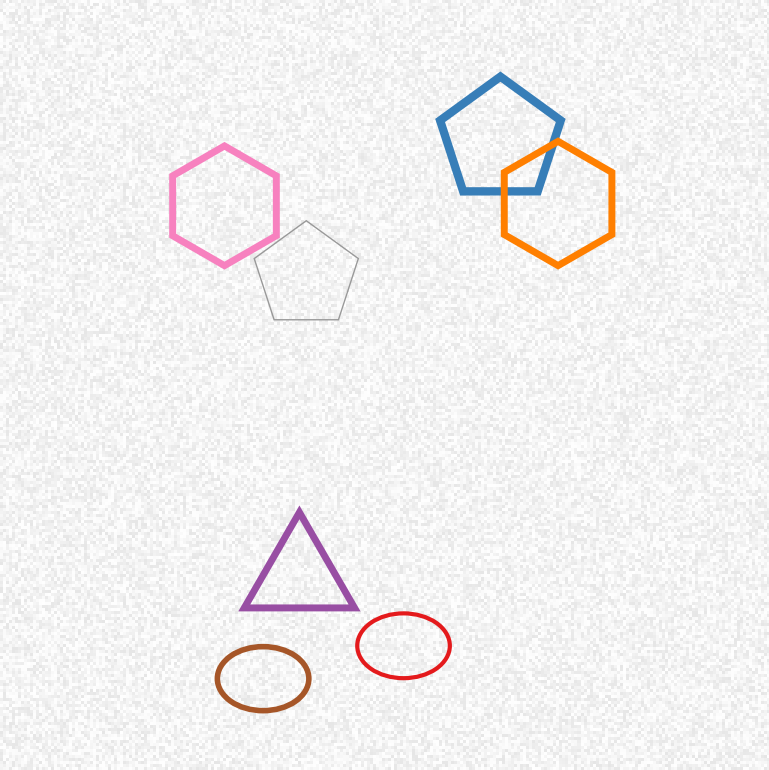[{"shape": "oval", "thickness": 1.5, "radius": 0.3, "center": [0.524, 0.161]}, {"shape": "pentagon", "thickness": 3, "radius": 0.41, "center": [0.65, 0.818]}, {"shape": "triangle", "thickness": 2.5, "radius": 0.41, "center": [0.389, 0.252]}, {"shape": "hexagon", "thickness": 2.5, "radius": 0.4, "center": [0.725, 0.736]}, {"shape": "oval", "thickness": 2, "radius": 0.3, "center": [0.342, 0.119]}, {"shape": "hexagon", "thickness": 2.5, "radius": 0.39, "center": [0.292, 0.733]}, {"shape": "pentagon", "thickness": 0.5, "radius": 0.36, "center": [0.398, 0.642]}]